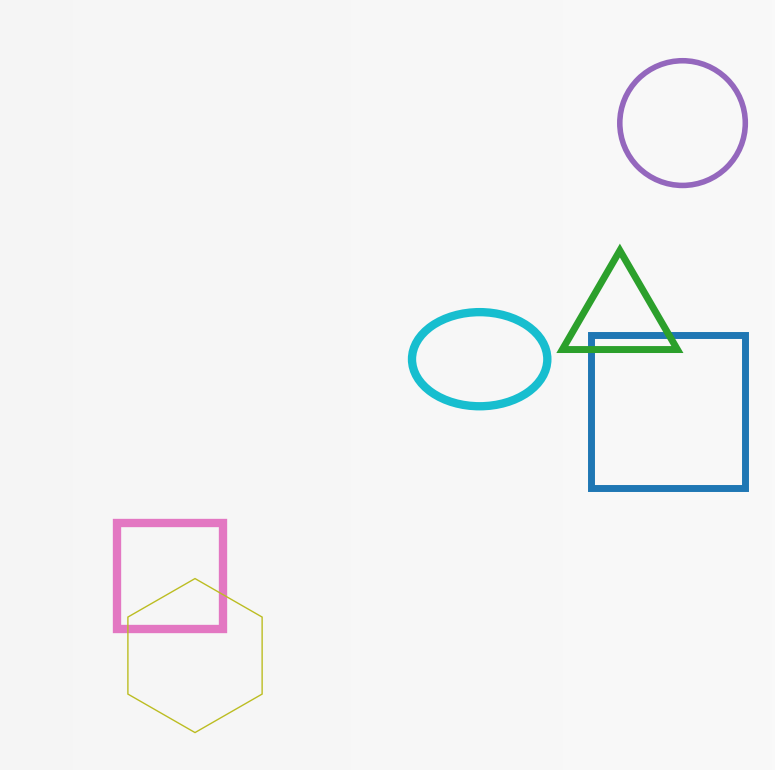[{"shape": "square", "thickness": 2.5, "radius": 0.5, "center": [0.862, 0.466]}, {"shape": "triangle", "thickness": 2.5, "radius": 0.43, "center": [0.8, 0.589]}, {"shape": "circle", "thickness": 2, "radius": 0.4, "center": [0.881, 0.84]}, {"shape": "square", "thickness": 3, "radius": 0.34, "center": [0.22, 0.252]}, {"shape": "hexagon", "thickness": 0.5, "radius": 0.5, "center": [0.252, 0.149]}, {"shape": "oval", "thickness": 3, "radius": 0.44, "center": [0.619, 0.534]}]